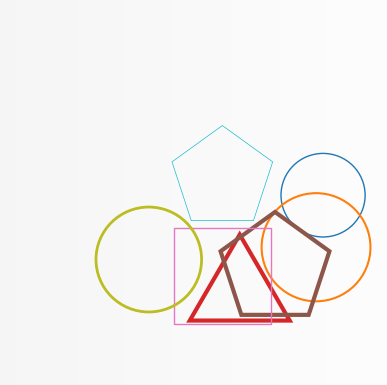[{"shape": "circle", "thickness": 1, "radius": 0.54, "center": [0.834, 0.493]}, {"shape": "circle", "thickness": 1.5, "radius": 0.7, "center": [0.816, 0.358]}, {"shape": "triangle", "thickness": 3, "radius": 0.74, "center": [0.619, 0.242]}, {"shape": "pentagon", "thickness": 3, "radius": 0.74, "center": [0.71, 0.302]}, {"shape": "square", "thickness": 1, "radius": 0.63, "center": [0.575, 0.283]}, {"shape": "circle", "thickness": 2, "radius": 0.68, "center": [0.384, 0.326]}, {"shape": "pentagon", "thickness": 0.5, "radius": 0.68, "center": [0.574, 0.537]}]